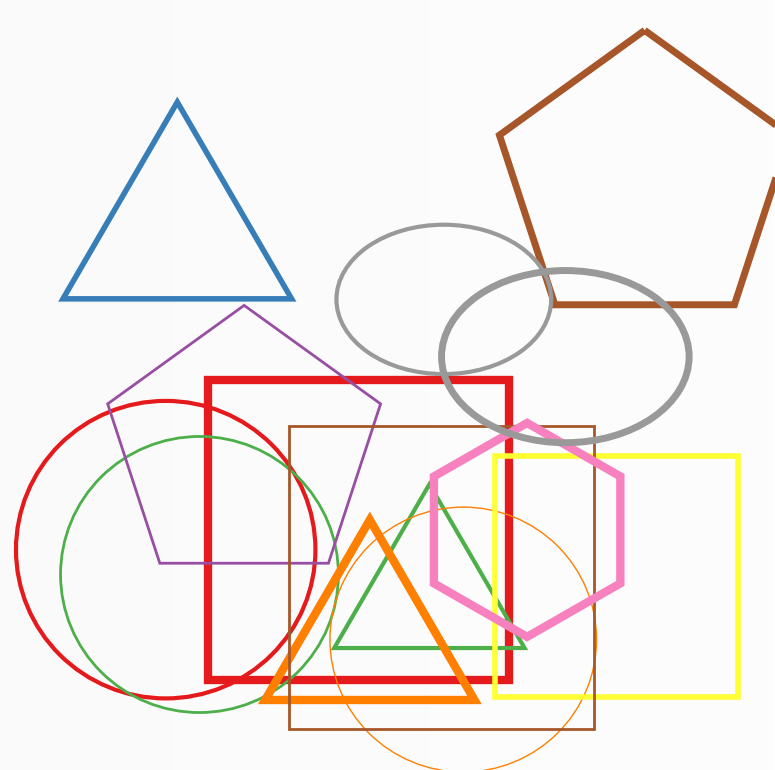[{"shape": "circle", "thickness": 1.5, "radius": 0.97, "center": [0.214, 0.286]}, {"shape": "square", "thickness": 3, "radius": 0.97, "center": [0.463, 0.312]}, {"shape": "triangle", "thickness": 2, "radius": 0.85, "center": [0.229, 0.697]}, {"shape": "triangle", "thickness": 1.5, "radius": 0.71, "center": [0.554, 0.229]}, {"shape": "circle", "thickness": 1, "radius": 0.9, "center": [0.257, 0.254]}, {"shape": "pentagon", "thickness": 1, "radius": 0.93, "center": [0.315, 0.418]}, {"shape": "triangle", "thickness": 3, "radius": 0.78, "center": [0.477, 0.169]}, {"shape": "circle", "thickness": 0.5, "radius": 0.86, "center": [0.598, 0.169]}, {"shape": "square", "thickness": 2, "radius": 0.78, "center": [0.796, 0.252]}, {"shape": "square", "thickness": 1, "radius": 0.98, "center": [0.569, 0.25]}, {"shape": "pentagon", "thickness": 2.5, "radius": 0.99, "center": [0.832, 0.764]}, {"shape": "hexagon", "thickness": 3, "radius": 0.69, "center": [0.68, 0.312]}, {"shape": "oval", "thickness": 1.5, "radius": 0.69, "center": [0.573, 0.611]}, {"shape": "oval", "thickness": 2.5, "radius": 0.8, "center": [0.729, 0.537]}]